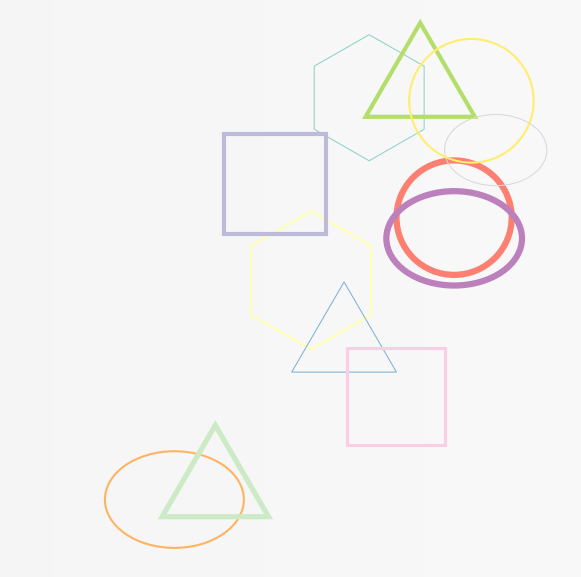[{"shape": "hexagon", "thickness": 0.5, "radius": 0.55, "center": [0.635, 0.83]}, {"shape": "hexagon", "thickness": 1, "radius": 0.6, "center": [0.535, 0.514]}, {"shape": "square", "thickness": 2, "radius": 0.44, "center": [0.473, 0.68]}, {"shape": "circle", "thickness": 3, "radius": 0.5, "center": [0.781, 0.622]}, {"shape": "triangle", "thickness": 0.5, "radius": 0.52, "center": [0.592, 0.407]}, {"shape": "oval", "thickness": 1, "radius": 0.6, "center": [0.3, 0.134]}, {"shape": "triangle", "thickness": 2, "radius": 0.54, "center": [0.723, 0.851]}, {"shape": "square", "thickness": 1.5, "radius": 0.42, "center": [0.681, 0.313]}, {"shape": "oval", "thickness": 0.5, "radius": 0.44, "center": [0.853, 0.739]}, {"shape": "oval", "thickness": 3, "radius": 0.58, "center": [0.781, 0.586]}, {"shape": "triangle", "thickness": 2.5, "radius": 0.53, "center": [0.37, 0.157]}, {"shape": "circle", "thickness": 1, "radius": 0.54, "center": [0.811, 0.825]}]